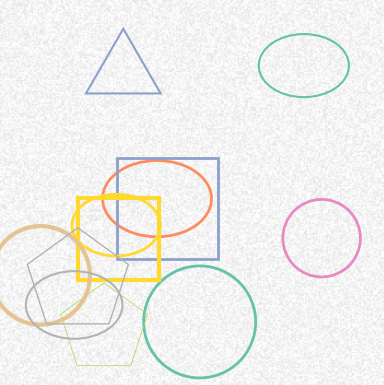[{"shape": "circle", "thickness": 2, "radius": 0.73, "center": [0.519, 0.164]}, {"shape": "oval", "thickness": 1.5, "radius": 0.59, "center": [0.789, 0.83]}, {"shape": "oval", "thickness": 2, "radius": 0.71, "center": [0.408, 0.484]}, {"shape": "triangle", "thickness": 1.5, "radius": 0.56, "center": [0.32, 0.813]}, {"shape": "square", "thickness": 2, "radius": 0.66, "center": [0.435, 0.458]}, {"shape": "circle", "thickness": 2, "radius": 0.5, "center": [0.835, 0.381]}, {"shape": "pentagon", "thickness": 0.5, "radius": 0.59, "center": [0.27, 0.147]}, {"shape": "oval", "thickness": 2, "radius": 0.57, "center": [0.302, 0.415]}, {"shape": "square", "thickness": 3, "radius": 0.53, "center": [0.308, 0.379]}, {"shape": "circle", "thickness": 3, "radius": 0.64, "center": [0.105, 0.285]}, {"shape": "oval", "thickness": 1.5, "radius": 0.63, "center": [0.193, 0.208]}, {"shape": "pentagon", "thickness": 1, "radius": 0.69, "center": [0.202, 0.27]}]